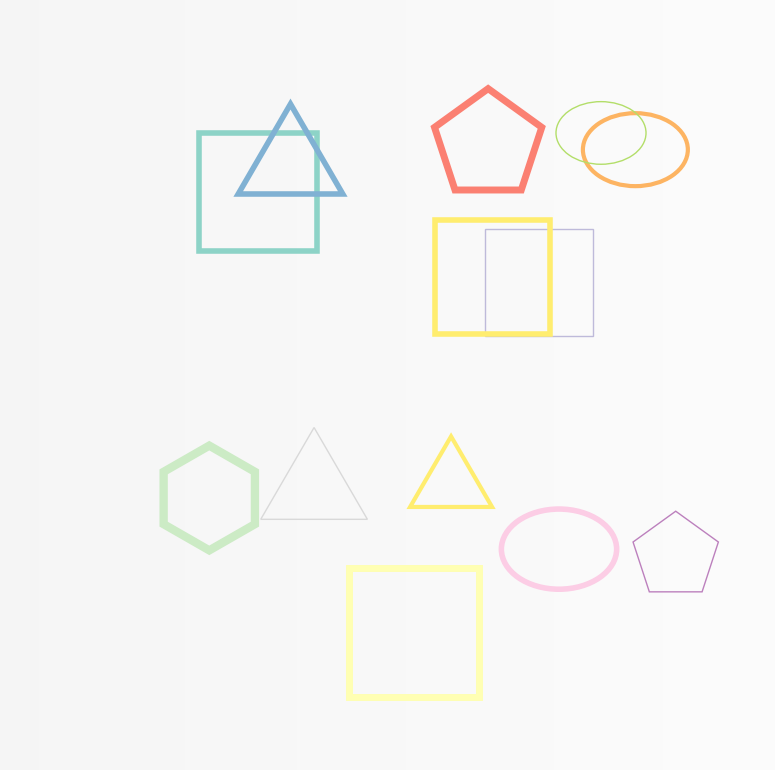[{"shape": "square", "thickness": 2, "radius": 0.38, "center": [0.333, 0.751]}, {"shape": "square", "thickness": 2.5, "radius": 0.42, "center": [0.534, 0.179]}, {"shape": "square", "thickness": 0.5, "radius": 0.35, "center": [0.695, 0.633]}, {"shape": "pentagon", "thickness": 2.5, "radius": 0.36, "center": [0.63, 0.812]}, {"shape": "triangle", "thickness": 2, "radius": 0.39, "center": [0.375, 0.787]}, {"shape": "oval", "thickness": 1.5, "radius": 0.34, "center": [0.82, 0.806]}, {"shape": "oval", "thickness": 0.5, "radius": 0.29, "center": [0.775, 0.827]}, {"shape": "oval", "thickness": 2, "radius": 0.37, "center": [0.721, 0.287]}, {"shape": "triangle", "thickness": 0.5, "radius": 0.4, "center": [0.405, 0.365]}, {"shape": "pentagon", "thickness": 0.5, "radius": 0.29, "center": [0.872, 0.278]}, {"shape": "hexagon", "thickness": 3, "radius": 0.34, "center": [0.27, 0.353]}, {"shape": "square", "thickness": 2, "radius": 0.37, "center": [0.636, 0.64]}, {"shape": "triangle", "thickness": 1.5, "radius": 0.31, "center": [0.582, 0.372]}]